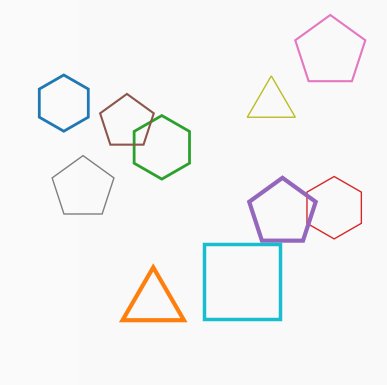[{"shape": "hexagon", "thickness": 2, "radius": 0.36, "center": [0.165, 0.732]}, {"shape": "triangle", "thickness": 3, "radius": 0.46, "center": [0.395, 0.214]}, {"shape": "hexagon", "thickness": 2, "radius": 0.41, "center": [0.418, 0.617]}, {"shape": "hexagon", "thickness": 1, "radius": 0.41, "center": [0.862, 0.46]}, {"shape": "pentagon", "thickness": 3, "radius": 0.45, "center": [0.729, 0.448]}, {"shape": "pentagon", "thickness": 1.5, "radius": 0.36, "center": [0.328, 0.683]}, {"shape": "pentagon", "thickness": 1.5, "radius": 0.48, "center": [0.852, 0.866]}, {"shape": "pentagon", "thickness": 1, "radius": 0.42, "center": [0.214, 0.512]}, {"shape": "triangle", "thickness": 1, "radius": 0.36, "center": [0.7, 0.731]}, {"shape": "square", "thickness": 2.5, "radius": 0.49, "center": [0.625, 0.269]}]